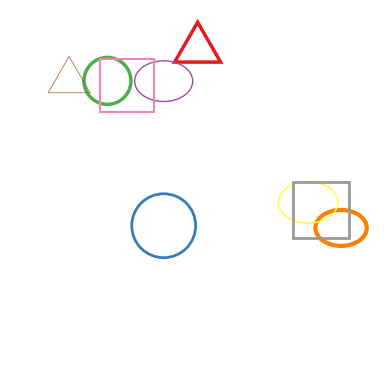[{"shape": "triangle", "thickness": 2.5, "radius": 0.34, "center": [0.513, 0.873]}, {"shape": "circle", "thickness": 2, "radius": 0.41, "center": [0.425, 0.414]}, {"shape": "circle", "thickness": 2.5, "radius": 0.3, "center": [0.279, 0.79]}, {"shape": "oval", "thickness": 1, "radius": 0.38, "center": [0.425, 0.789]}, {"shape": "oval", "thickness": 3, "radius": 0.33, "center": [0.886, 0.408]}, {"shape": "oval", "thickness": 1, "radius": 0.39, "center": [0.8, 0.474]}, {"shape": "triangle", "thickness": 0.5, "radius": 0.31, "center": [0.179, 0.79]}, {"shape": "square", "thickness": 1.5, "radius": 0.34, "center": [0.33, 0.779]}, {"shape": "square", "thickness": 2, "radius": 0.37, "center": [0.834, 0.454]}]